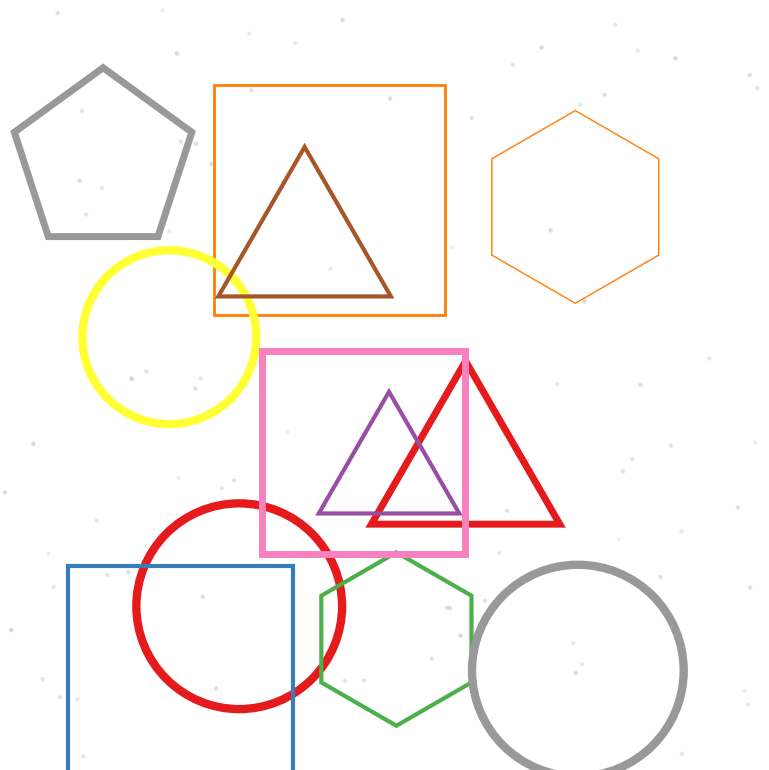[{"shape": "triangle", "thickness": 2.5, "radius": 0.71, "center": [0.605, 0.39]}, {"shape": "circle", "thickness": 3, "radius": 0.67, "center": [0.311, 0.213]}, {"shape": "square", "thickness": 1.5, "radius": 0.73, "center": [0.235, 0.119]}, {"shape": "hexagon", "thickness": 1.5, "radius": 0.56, "center": [0.515, 0.17]}, {"shape": "triangle", "thickness": 1.5, "radius": 0.53, "center": [0.505, 0.386]}, {"shape": "hexagon", "thickness": 0.5, "radius": 0.63, "center": [0.747, 0.731]}, {"shape": "square", "thickness": 1, "radius": 0.75, "center": [0.428, 0.74]}, {"shape": "circle", "thickness": 3, "radius": 0.56, "center": [0.22, 0.562]}, {"shape": "triangle", "thickness": 1.5, "radius": 0.65, "center": [0.396, 0.68]}, {"shape": "square", "thickness": 2.5, "radius": 0.66, "center": [0.472, 0.412]}, {"shape": "pentagon", "thickness": 2.5, "radius": 0.61, "center": [0.134, 0.791]}, {"shape": "circle", "thickness": 3, "radius": 0.69, "center": [0.75, 0.129]}]